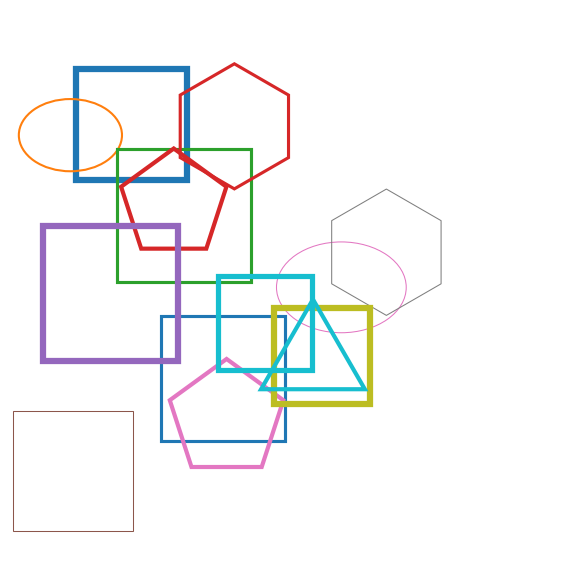[{"shape": "square", "thickness": 1.5, "radius": 0.54, "center": [0.386, 0.343]}, {"shape": "square", "thickness": 3, "radius": 0.48, "center": [0.228, 0.784]}, {"shape": "oval", "thickness": 1, "radius": 0.45, "center": [0.122, 0.765]}, {"shape": "square", "thickness": 1.5, "radius": 0.58, "center": [0.319, 0.626]}, {"shape": "pentagon", "thickness": 2, "radius": 0.48, "center": [0.301, 0.646]}, {"shape": "hexagon", "thickness": 1.5, "radius": 0.54, "center": [0.406, 0.78]}, {"shape": "square", "thickness": 3, "radius": 0.59, "center": [0.191, 0.491]}, {"shape": "square", "thickness": 0.5, "radius": 0.52, "center": [0.127, 0.183]}, {"shape": "pentagon", "thickness": 2, "radius": 0.52, "center": [0.392, 0.274]}, {"shape": "oval", "thickness": 0.5, "radius": 0.56, "center": [0.591, 0.502]}, {"shape": "hexagon", "thickness": 0.5, "radius": 0.55, "center": [0.669, 0.562]}, {"shape": "square", "thickness": 3, "radius": 0.41, "center": [0.558, 0.382]}, {"shape": "square", "thickness": 2.5, "radius": 0.41, "center": [0.458, 0.439]}, {"shape": "triangle", "thickness": 2, "radius": 0.52, "center": [0.542, 0.377]}]